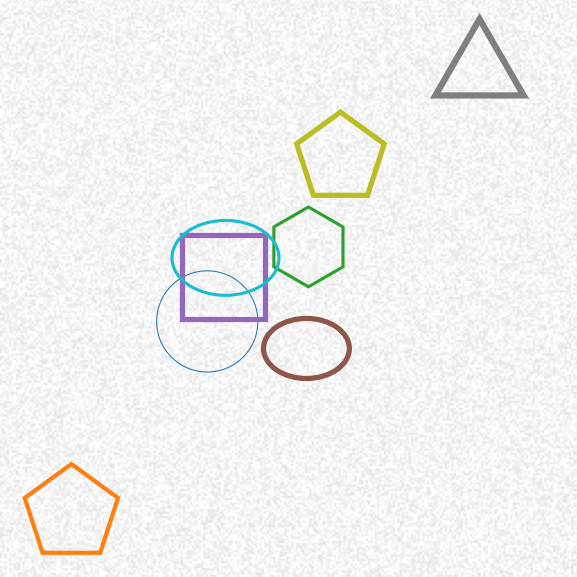[{"shape": "circle", "thickness": 0.5, "radius": 0.44, "center": [0.359, 0.443]}, {"shape": "pentagon", "thickness": 2, "radius": 0.42, "center": [0.124, 0.111]}, {"shape": "hexagon", "thickness": 1.5, "radius": 0.35, "center": [0.534, 0.572]}, {"shape": "square", "thickness": 2.5, "radius": 0.36, "center": [0.387, 0.52]}, {"shape": "oval", "thickness": 2.5, "radius": 0.37, "center": [0.531, 0.396]}, {"shape": "triangle", "thickness": 3, "radius": 0.44, "center": [0.83, 0.878]}, {"shape": "pentagon", "thickness": 2.5, "radius": 0.4, "center": [0.59, 0.725]}, {"shape": "oval", "thickness": 1.5, "radius": 0.46, "center": [0.39, 0.553]}]